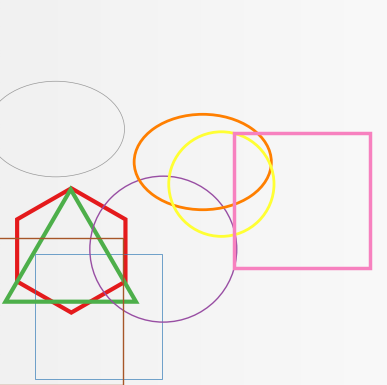[{"shape": "hexagon", "thickness": 3, "radius": 0.81, "center": [0.184, 0.35]}, {"shape": "square", "thickness": 0.5, "radius": 0.82, "center": [0.255, 0.178]}, {"shape": "triangle", "thickness": 3, "radius": 0.97, "center": [0.182, 0.314]}, {"shape": "circle", "thickness": 1, "radius": 0.95, "center": [0.421, 0.353]}, {"shape": "oval", "thickness": 2, "radius": 0.89, "center": [0.523, 0.579]}, {"shape": "circle", "thickness": 2, "radius": 0.68, "center": [0.571, 0.522]}, {"shape": "square", "thickness": 1, "radius": 0.95, "center": [0.129, 0.191]}, {"shape": "square", "thickness": 2.5, "radius": 0.88, "center": [0.779, 0.478]}, {"shape": "oval", "thickness": 0.5, "radius": 0.89, "center": [0.144, 0.665]}]